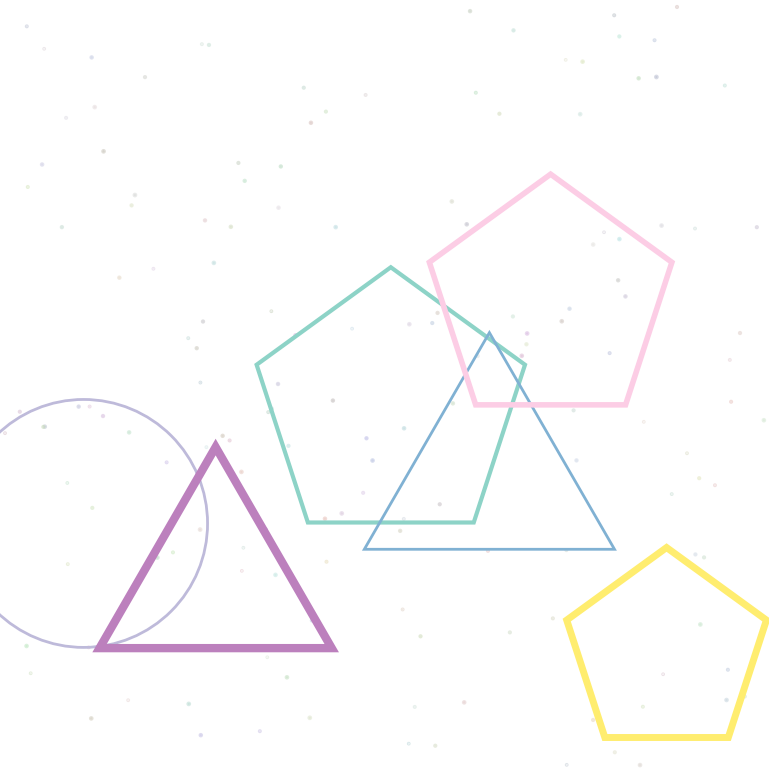[{"shape": "pentagon", "thickness": 1.5, "radius": 0.92, "center": [0.508, 0.47]}, {"shape": "circle", "thickness": 1, "radius": 0.8, "center": [0.109, 0.32]}, {"shape": "triangle", "thickness": 1, "radius": 0.94, "center": [0.636, 0.38]}, {"shape": "pentagon", "thickness": 2, "radius": 0.83, "center": [0.715, 0.608]}, {"shape": "triangle", "thickness": 3, "radius": 0.87, "center": [0.28, 0.245]}, {"shape": "pentagon", "thickness": 2.5, "radius": 0.68, "center": [0.866, 0.153]}]